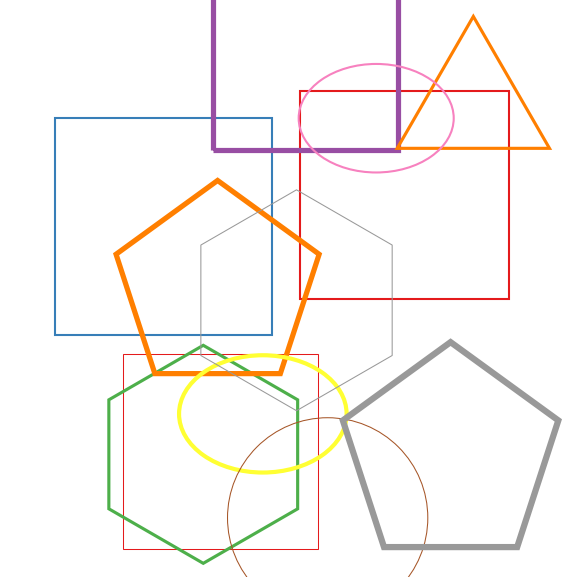[{"shape": "square", "thickness": 1, "radius": 0.9, "center": [0.7, 0.662]}, {"shape": "square", "thickness": 0.5, "radius": 0.84, "center": [0.382, 0.217]}, {"shape": "square", "thickness": 1, "radius": 0.94, "center": [0.283, 0.607]}, {"shape": "hexagon", "thickness": 1.5, "radius": 0.94, "center": [0.352, 0.212]}, {"shape": "square", "thickness": 2.5, "radius": 0.8, "center": [0.529, 0.899]}, {"shape": "triangle", "thickness": 1.5, "radius": 0.76, "center": [0.82, 0.818]}, {"shape": "pentagon", "thickness": 2.5, "radius": 0.92, "center": [0.377, 0.502]}, {"shape": "oval", "thickness": 2, "radius": 0.73, "center": [0.455, 0.282]}, {"shape": "circle", "thickness": 0.5, "radius": 0.87, "center": [0.567, 0.102]}, {"shape": "oval", "thickness": 1, "radius": 0.67, "center": [0.651, 0.794]}, {"shape": "hexagon", "thickness": 0.5, "radius": 0.96, "center": [0.513, 0.479]}, {"shape": "pentagon", "thickness": 3, "radius": 0.98, "center": [0.78, 0.211]}]